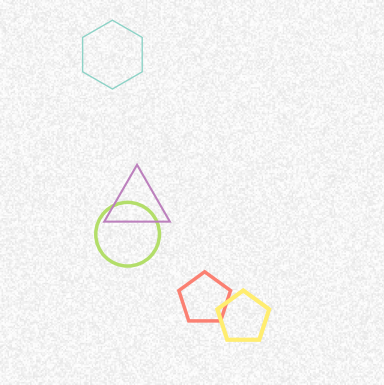[{"shape": "hexagon", "thickness": 1, "radius": 0.45, "center": [0.292, 0.858]}, {"shape": "pentagon", "thickness": 2.5, "radius": 0.35, "center": [0.532, 0.224]}, {"shape": "circle", "thickness": 2.5, "radius": 0.41, "center": [0.331, 0.392]}, {"shape": "triangle", "thickness": 1.5, "radius": 0.49, "center": [0.356, 0.474]}, {"shape": "pentagon", "thickness": 3, "radius": 0.35, "center": [0.632, 0.175]}]